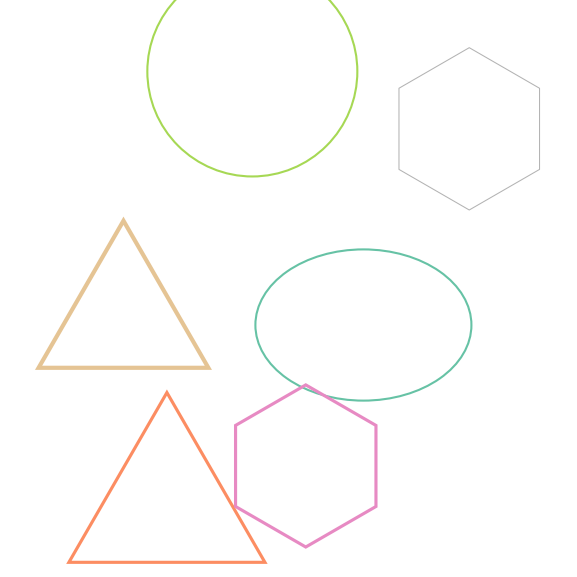[{"shape": "oval", "thickness": 1, "radius": 0.94, "center": [0.629, 0.436]}, {"shape": "triangle", "thickness": 1.5, "radius": 0.98, "center": [0.289, 0.123]}, {"shape": "hexagon", "thickness": 1.5, "radius": 0.7, "center": [0.529, 0.192]}, {"shape": "circle", "thickness": 1, "radius": 0.91, "center": [0.437, 0.875]}, {"shape": "triangle", "thickness": 2, "radius": 0.85, "center": [0.214, 0.447]}, {"shape": "hexagon", "thickness": 0.5, "radius": 0.7, "center": [0.813, 0.776]}]